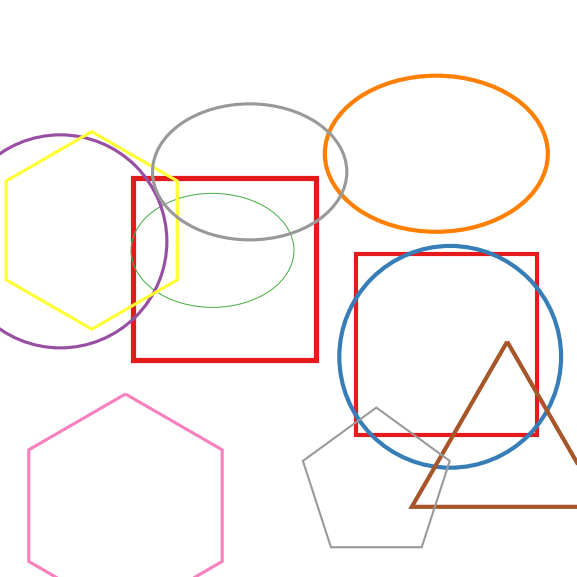[{"shape": "square", "thickness": 2.5, "radius": 0.79, "center": [0.389, 0.533]}, {"shape": "square", "thickness": 2, "radius": 0.78, "center": [0.773, 0.402]}, {"shape": "circle", "thickness": 2, "radius": 0.96, "center": [0.78, 0.381]}, {"shape": "oval", "thickness": 0.5, "radius": 0.7, "center": [0.368, 0.566]}, {"shape": "circle", "thickness": 1.5, "radius": 0.92, "center": [0.104, 0.581]}, {"shape": "oval", "thickness": 2, "radius": 0.97, "center": [0.756, 0.733]}, {"shape": "hexagon", "thickness": 1.5, "radius": 0.86, "center": [0.159, 0.6]}, {"shape": "triangle", "thickness": 2, "radius": 0.95, "center": [0.878, 0.217]}, {"shape": "hexagon", "thickness": 1.5, "radius": 0.97, "center": [0.217, 0.124]}, {"shape": "oval", "thickness": 1.5, "radius": 0.84, "center": [0.432, 0.702]}, {"shape": "pentagon", "thickness": 1, "radius": 0.67, "center": [0.652, 0.16]}]